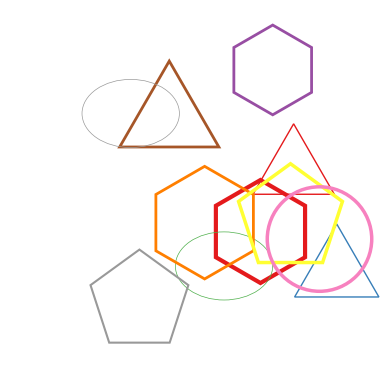[{"shape": "triangle", "thickness": 1, "radius": 0.61, "center": [0.763, 0.556]}, {"shape": "hexagon", "thickness": 3, "radius": 0.67, "center": [0.677, 0.399]}, {"shape": "triangle", "thickness": 1, "radius": 0.63, "center": [0.875, 0.292]}, {"shape": "oval", "thickness": 0.5, "radius": 0.63, "center": [0.582, 0.309]}, {"shape": "hexagon", "thickness": 2, "radius": 0.58, "center": [0.708, 0.818]}, {"shape": "hexagon", "thickness": 2, "radius": 0.73, "center": [0.532, 0.422]}, {"shape": "pentagon", "thickness": 2.5, "radius": 0.71, "center": [0.755, 0.433]}, {"shape": "triangle", "thickness": 2, "radius": 0.74, "center": [0.44, 0.693]}, {"shape": "circle", "thickness": 2.5, "radius": 0.68, "center": [0.83, 0.379]}, {"shape": "pentagon", "thickness": 1.5, "radius": 0.67, "center": [0.362, 0.218]}, {"shape": "oval", "thickness": 0.5, "radius": 0.63, "center": [0.339, 0.705]}]